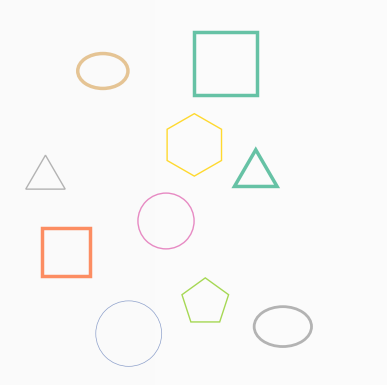[{"shape": "triangle", "thickness": 2.5, "radius": 0.32, "center": [0.66, 0.547]}, {"shape": "square", "thickness": 2.5, "radius": 0.41, "center": [0.582, 0.835]}, {"shape": "square", "thickness": 2.5, "radius": 0.31, "center": [0.17, 0.345]}, {"shape": "circle", "thickness": 0.5, "radius": 0.43, "center": [0.332, 0.133]}, {"shape": "circle", "thickness": 1, "radius": 0.36, "center": [0.428, 0.426]}, {"shape": "pentagon", "thickness": 1, "radius": 0.32, "center": [0.53, 0.215]}, {"shape": "hexagon", "thickness": 1, "radius": 0.41, "center": [0.501, 0.624]}, {"shape": "oval", "thickness": 2.5, "radius": 0.32, "center": [0.265, 0.816]}, {"shape": "oval", "thickness": 2, "radius": 0.37, "center": [0.73, 0.152]}, {"shape": "triangle", "thickness": 1, "radius": 0.29, "center": [0.117, 0.538]}]